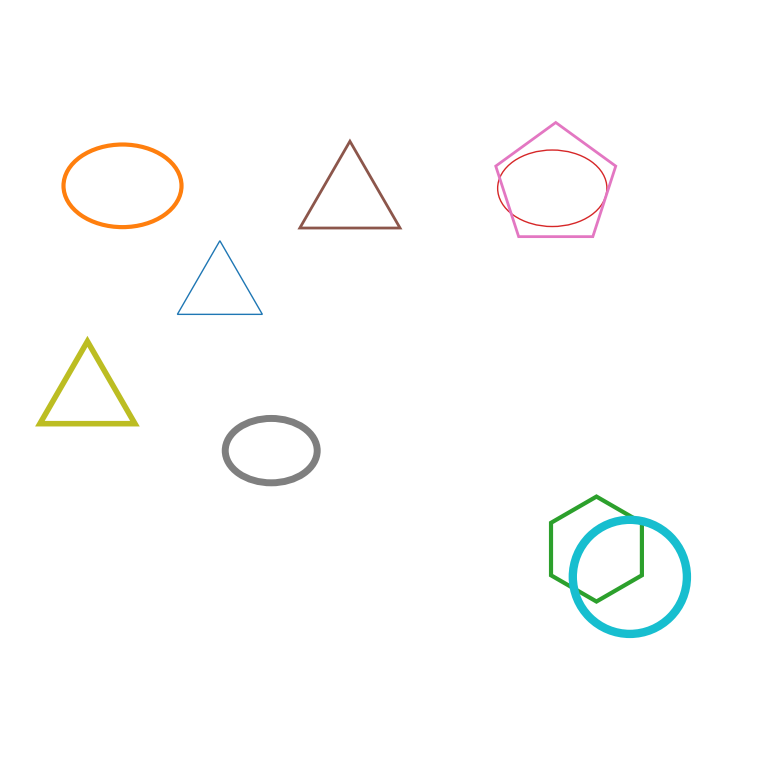[{"shape": "triangle", "thickness": 0.5, "radius": 0.32, "center": [0.286, 0.624]}, {"shape": "oval", "thickness": 1.5, "radius": 0.38, "center": [0.159, 0.759]}, {"shape": "hexagon", "thickness": 1.5, "radius": 0.34, "center": [0.775, 0.287]}, {"shape": "oval", "thickness": 0.5, "radius": 0.35, "center": [0.717, 0.755]}, {"shape": "triangle", "thickness": 1, "radius": 0.38, "center": [0.454, 0.741]}, {"shape": "pentagon", "thickness": 1, "radius": 0.41, "center": [0.722, 0.759]}, {"shape": "oval", "thickness": 2.5, "radius": 0.3, "center": [0.352, 0.415]}, {"shape": "triangle", "thickness": 2, "radius": 0.36, "center": [0.114, 0.485]}, {"shape": "circle", "thickness": 3, "radius": 0.37, "center": [0.818, 0.251]}]